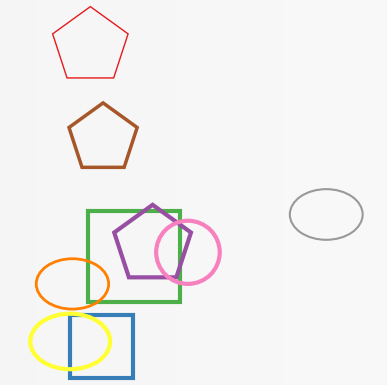[{"shape": "pentagon", "thickness": 1, "radius": 0.51, "center": [0.233, 0.88]}, {"shape": "square", "thickness": 3, "radius": 0.41, "center": [0.262, 0.101]}, {"shape": "square", "thickness": 3, "radius": 0.59, "center": [0.347, 0.333]}, {"shape": "pentagon", "thickness": 3, "radius": 0.52, "center": [0.394, 0.364]}, {"shape": "oval", "thickness": 2, "radius": 0.47, "center": [0.187, 0.263]}, {"shape": "oval", "thickness": 3, "radius": 0.51, "center": [0.181, 0.113]}, {"shape": "pentagon", "thickness": 2.5, "radius": 0.46, "center": [0.266, 0.64]}, {"shape": "circle", "thickness": 3, "radius": 0.41, "center": [0.485, 0.345]}, {"shape": "oval", "thickness": 1.5, "radius": 0.47, "center": [0.842, 0.443]}]